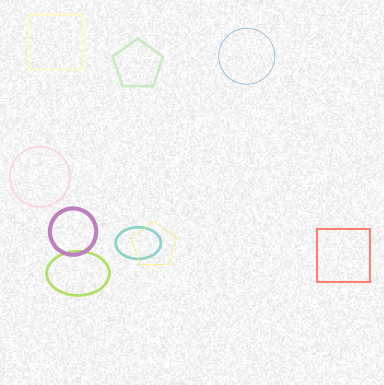[{"shape": "oval", "thickness": 2, "radius": 0.29, "center": [0.359, 0.369]}, {"shape": "square", "thickness": 1, "radius": 0.36, "center": [0.144, 0.892]}, {"shape": "square", "thickness": 1.5, "radius": 0.34, "center": [0.891, 0.337]}, {"shape": "circle", "thickness": 0.5, "radius": 0.36, "center": [0.641, 0.854]}, {"shape": "oval", "thickness": 2, "radius": 0.41, "center": [0.203, 0.29]}, {"shape": "circle", "thickness": 1, "radius": 0.39, "center": [0.104, 0.541]}, {"shape": "circle", "thickness": 3, "radius": 0.3, "center": [0.19, 0.399]}, {"shape": "pentagon", "thickness": 2, "radius": 0.34, "center": [0.358, 0.832]}, {"shape": "pentagon", "thickness": 0.5, "radius": 0.31, "center": [0.401, 0.363]}]